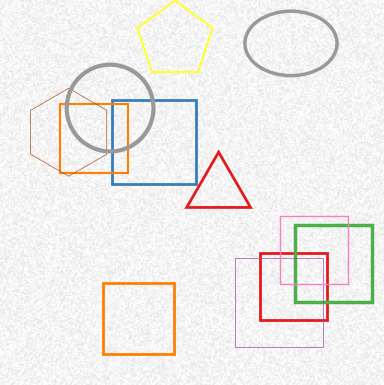[{"shape": "square", "thickness": 2, "radius": 0.43, "center": [0.761, 0.256]}, {"shape": "triangle", "thickness": 2, "radius": 0.48, "center": [0.568, 0.509]}, {"shape": "square", "thickness": 2, "radius": 0.54, "center": [0.401, 0.632]}, {"shape": "square", "thickness": 2.5, "radius": 0.5, "center": [0.865, 0.315]}, {"shape": "square", "thickness": 0.5, "radius": 0.58, "center": [0.725, 0.215]}, {"shape": "square", "thickness": 2, "radius": 0.46, "center": [0.359, 0.173]}, {"shape": "square", "thickness": 1.5, "radius": 0.44, "center": [0.244, 0.64]}, {"shape": "pentagon", "thickness": 1.5, "radius": 0.51, "center": [0.455, 0.896]}, {"shape": "hexagon", "thickness": 0.5, "radius": 0.57, "center": [0.178, 0.656]}, {"shape": "square", "thickness": 1, "radius": 0.44, "center": [0.816, 0.351]}, {"shape": "oval", "thickness": 2.5, "radius": 0.6, "center": [0.756, 0.887]}, {"shape": "circle", "thickness": 3, "radius": 0.56, "center": [0.286, 0.719]}]